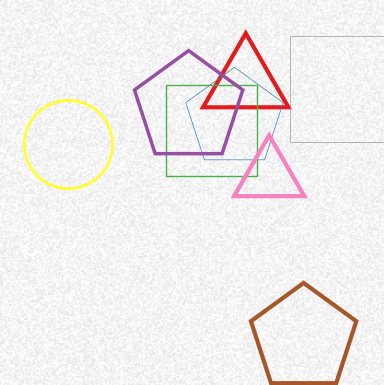[{"shape": "triangle", "thickness": 3, "radius": 0.64, "center": [0.638, 0.785]}, {"shape": "pentagon", "thickness": 0.5, "radius": 0.66, "center": [0.609, 0.692]}, {"shape": "square", "thickness": 1, "radius": 0.59, "center": [0.549, 0.661]}, {"shape": "pentagon", "thickness": 2.5, "radius": 0.74, "center": [0.49, 0.721]}, {"shape": "circle", "thickness": 2, "radius": 0.57, "center": [0.178, 0.625]}, {"shape": "pentagon", "thickness": 3, "radius": 0.72, "center": [0.789, 0.121]}, {"shape": "triangle", "thickness": 3, "radius": 0.53, "center": [0.699, 0.543]}, {"shape": "square", "thickness": 0.5, "radius": 0.69, "center": [0.891, 0.769]}]